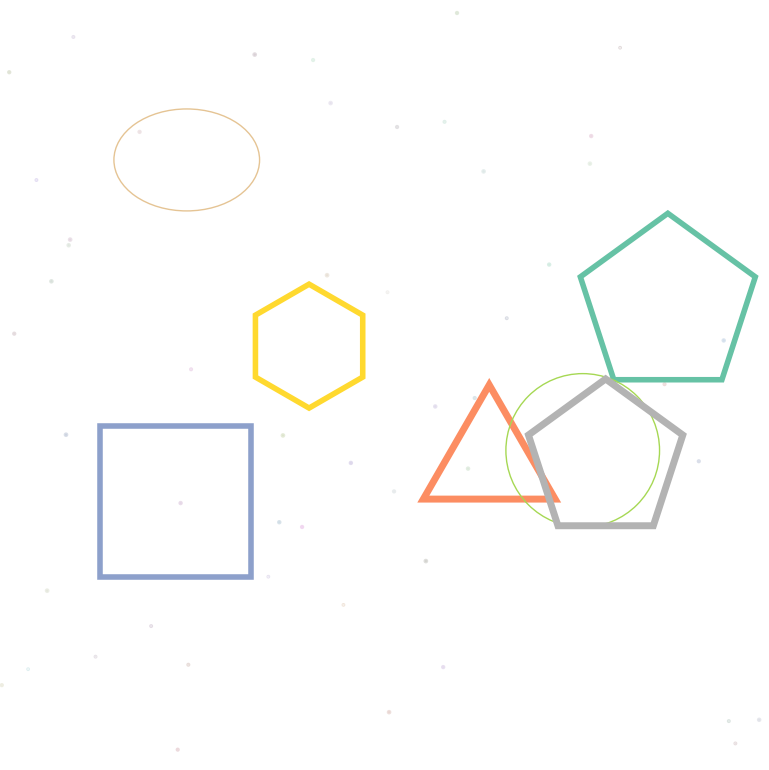[{"shape": "pentagon", "thickness": 2, "radius": 0.6, "center": [0.867, 0.603]}, {"shape": "triangle", "thickness": 2.5, "radius": 0.49, "center": [0.635, 0.401]}, {"shape": "square", "thickness": 2, "radius": 0.49, "center": [0.228, 0.349]}, {"shape": "circle", "thickness": 0.5, "radius": 0.5, "center": [0.757, 0.415]}, {"shape": "hexagon", "thickness": 2, "radius": 0.4, "center": [0.401, 0.55]}, {"shape": "oval", "thickness": 0.5, "radius": 0.47, "center": [0.243, 0.792]}, {"shape": "pentagon", "thickness": 2.5, "radius": 0.53, "center": [0.787, 0.402]}]